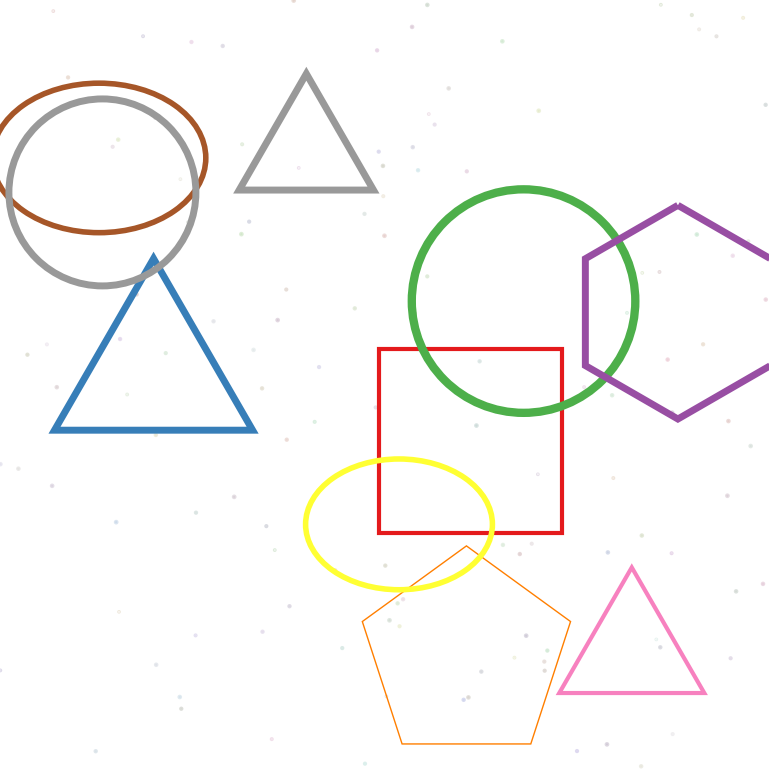[{"shape": "square", "thickness": 1.5, "radius": 0.6, "center": [0.611, 0.427]}, {"shape": "triangle", "thickness": 2.5, "radius": 0.74, "center": [0.199, 0.516]}, {"shape": "circle", "thickness": 3, "radius": 0.73, "center": [0.68, 0.609]}, {"shape": "hexagon", "thickness": 2.5, "radius": 0.69, "center": [0.88, 0.595]}, {"shape": "pentagon", "thickness": 0.5, "radius": 0.71, "center": [0.606, 0.149]}, {"shape": "oval", "thickness": 2, "radius": 0.61, "center": [0.518, 0.319]}, {"shape": "oval", "thickness": 2, "radius": 0.69, "center": [0.129, 0.795]}, {"shape": "triangle", "thickness": 1.5, "radius": 0.54, "center": [0.82, 0.154]}, {"shape": "circle", "thickness": 2.5, "radius": 0.61, "center": [0.133, 0.75]}, {"shape": "triangle", "thickness": 2.5, "radius": 0.5, "center": [0.398, 0.804]}]